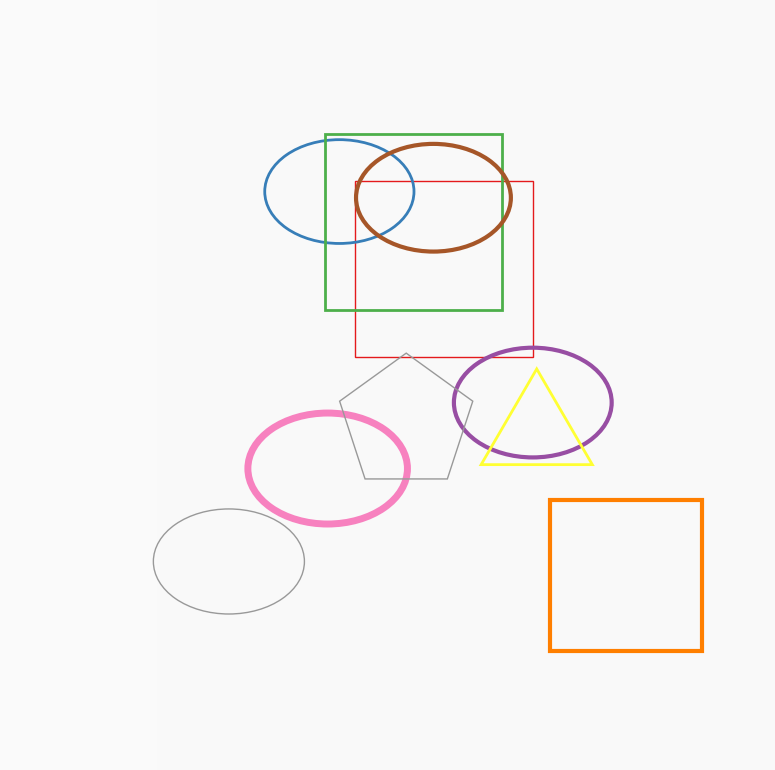[{"shape": "square", "thickness": 0.5, "radius": 0.57, "center": [0.572, 0.651]}, {"shape": "oval", "thickness": 1, "radius": 0.48, "center": [0.438, 0.751]}, {"shape": "square", "thickness": 1, "radius": 0.57, "center": [0.534, 0.711]}, {"shape": "oval", "thickness": 1.5, "radius": 0.51, "center": [0.687, 0.477]}, {"shape": "square", "thickness": 1.5, "radius": 0.49, "center": [0.807, 0.253]}, {"shape": "triangle", "thickness": 1, "radius": 0.41, "center": [0.693, 0.438]}, {"shape": "oval", "thickness": 1.5, "radius": 0.5, "center": [0.559, 0.743]}, {"shape": "oval", "thickness": 2.5, "radius": 0.51, "center": [0.423, 0.392]}, {"shape": "pentagon", "thickness": 0.5, "radius": 0.45, "center": [0.524, 0.451]}, {"shape": "oval", "thickness": 0.5, "radius": 0.49, "center": [0.295, 0.271]}]